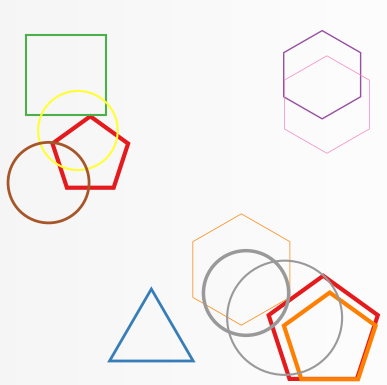[{"shape": "pentagon", "thickness": 3, "radius": 0.74, "center": [0.834, 0.136]}, {"shape": "pentagon", "thickness": 3, "radius": 0.51, "center": [0.233, 0.595]}, {"shape": "triangle", "thickness": 2, "radius": 0.62, "center": [0.391, 0.125]}, {"shape": "square", "thickness": 1.5, "radius": 0.52, "center": [0.17, 0.805]}, {"shape": "hexagon", "thickness": 1, "radius": 0.57, "center": [0.831, 0.806]}, {"shape": "hexagon", "thickness": 0.5, "radius": 0.72, "center": [0.623, 0.3]}, {"shape": "pentagon", "thickness": 3, "radius": 0.62, "center": [0.851, 0.116]}, {"shape": "circle", "thickness": 1.5, "radius": 0.51, "center": [0.201, 0.661]}, {"shape": "circle", "thickness": 2, "radius": 0.52, "center": [0.125, 0.526]}, {"shape": "hexagon", "thickness": 0.5, "radius": 0.63, "center": [0.844, 0.728]}, {"shape": "circle", "thickness": 1.5, "radius": 0.74, "center": [0.735, 0.175]}, {"shape": "circle", "thickness": 2.5, "radius": 0.55, "center": [0.635, 0.239]}]